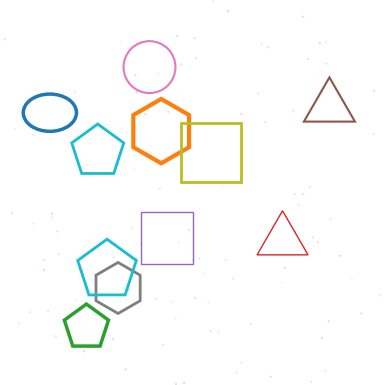[{"shape": "oval", "thickness": 2.5, "radius": 0.35, "center": [0.13, 0.707]}, {"shape": "hexagon", "thickness": 3, "radius": 0.42, "center": [0.419, 0.659]}, {"shape": "pentagon", "thickness": 2.5, "radius": 0.3, "center": [0.225, 0.15]}, {"shape": "triangle", "thickness": 1, "radius": 0.38, "center": [0.734, 0.376]}, {"shape": "square", "thickness": 1, "radius": 0.34, "center": [0.434, 0.382]}, {"shape": "triangle", "thickness": 1.5, "radius": 0.38, "center": [0.856, 0.722]}, {"shape": "circle", "thickness": 1.5, "radius": 0.34, "center": [0.388, 0.826]}, {"shape": "hexagon", "thickness": 2, "radius": 0.33, "center": [0.307, 0.252]}, {"shape": "square", "thickness": 2, "radius": 0.38, "center": [0.548, 0.604]}, {"shape": "pentagon", "thickness": 2, "radius": 0.4, "center": [0.278, 0.299]}, {"shape": "pentagon", "thickness": 2, "radius": 0.35, "center": [0.254, 0.607]}]